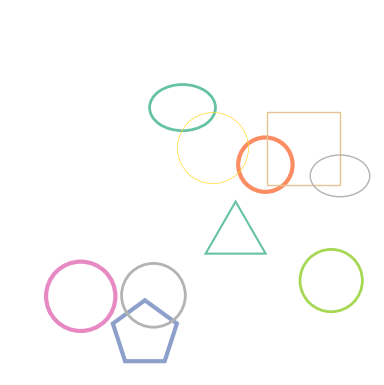[{"shape": "oval", "thickness": 2, "radius": 0.43, "center": [0.474, 0.721]}, {"shape": "triangle", "thickness": 1.5, "radius": 0.45, "center": [0.612, 0.386]}, {"shape": "circle", "thickness": 3, "radius": 0.35, "center": [0.689, 0.572]}, {"shape": "pentagon", "thickness": 3, "radius": 0.44, "center": [0.376, 0.133]}, {"shape": "circle", "thickness": 3, "radius": 0.45, "center": [0.21, 0.23]}, {"shape": "circle", "thickness": 2, "radius": 0.4, "center": [0.86, 0.271]}, {"shape": "circle", "thickness": 0.5, "radius": 0.46, "center": [0.553, 0.615]}, {"shape": "square", "thickness": 1, "radius": 0.48, "center": [0.788, 0.613]}, {"shape": "circle", "thickness": 2, "radius": 0.41, "center": [0.399, 0.233]}, {"shape": "oval", "thickness": 1, "radius": 0.39, "center": [0.883, 0.543]}]